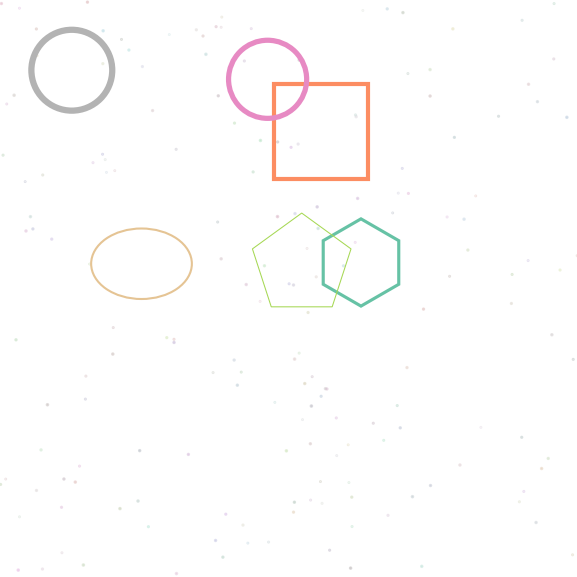[{"shape": "hexagon", "thickness": 1.5, "radius": 0.38, "center": [0.625, 0.545]}, {"shape": "square", "thickness": 2, "radius": 0.41, "center": [0.556, 0.771]}, {"shape": "circle", "thickness": 2.5, "radius": 0.34, "center": [0.463, 0.862]}, {"shape": "pentagon", "thickness": 0.5, "radius": 0.45, "center": [0.522, 0.54]}, {"shape": "oval", "thickness": 1, "radius": 0.44, "center": [0.245, 0.542]}, {"shape": "circle", "thickness": 3, "radius": 0.35, "center": [0.124, 0.878]}]